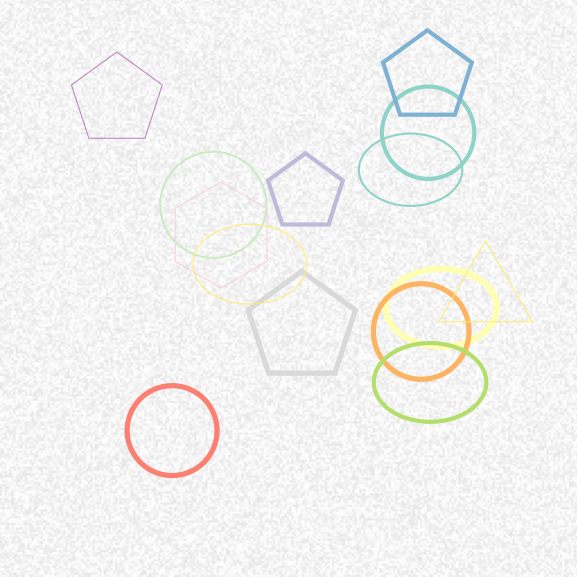[{"shape": "oval", "thickness": 1, "radius": 0.45, "center": [0.711, 0.705]}, {"shape": "circle", "thickness": 2, "radius": 0.4, "center": [0.741, 0.769]}, {"shape": "oval", "thickness": 3, "radius": 0.48, "center": [0.764, 0.466]}, {"shape": "pentagon", "thickness": 2, "radius": 0.34, "center": [0.529, 0.666]}, {"shape": "circle", "thickness": 2.5, "radius": 0.39, "center": [0.298, 0.254]}, {"shape": "pentagon", "thickness": 2, "radius": 0.4, "center": [0.74, 0.866]}, {"shape": "circle", "thickness": 2.5, "radius": 0.41, "center": [0.729, 0.425]}, {"shape": "oval", "thickness": 2, "radius": 0.49, "center": [0.745, 0.337]}, {"shape": "hexagon", "thickness": 0.5, "radius": 0.46, "center": [0.383, 0.592]}, {"shape": "pentagon", "thickness": 2.5, "radius": 0.49, "center": [0.523, 0.432]}, {"shape": "pentagon", "thickness": 0.5, "radius": 0.41, "center": [0.202, 0.827]}, {"shape": "circle", "thickness": 1, "radius": 0.46, "center": [0.369, 0.644]}, {"shape": "oval", "thickness": 0.5, "radius": 0.49, "center": [0.433, 0.542]}, {"shape": "triangle", "thickness": 0.5, "radius": 0.47, "center": [0.841, 0.489]}]